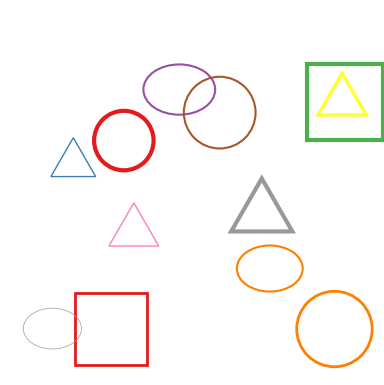[{"shape": "square", "thickness": 2, "radius": 0.47, "center": [0.289, 0.145]}, {"shape": "circle", "thickness": 3, "radius": 0.39, "center": [0.322, 0.635]}, {"shape": "triangle", "thickness": 1, "radius": 0.34, "center": [0.19, 0.575]}, {"shape": "square", "thickness": 3, "radius": 0.49, "center": [0.896, 0.735]}, {"shape": "oval", "thickness": 1.5, "radius": 0.47, "center": [0.466, 0.767]}, {"shape": "oval", "thickness": 1.5, "radius": 0.43, "center": [0.701, 0.303]}, {"shape": "circle", "thickness": 2, "radius": 0.49, "center": [0.869, 0.145]}, {"shape": "triangle", "thickness": 2.5, "radius": 0.36, "center": [0.889, 0.738]}, {"shape": "circle", "thickness": 1.5, "radius": 0.47, "center": [0.571, 0.708]}, {"shape": "triangle", "thickness": 1, "radius": 0.37, "center": [0.348, 0.398]}, {"shape": "oval", "thickness": 0.5, "radius": 0.38, "center": [0.136, 0.146]}, {"shape": "triangle", "thickness": 3, "radius": 0.46, "center": [0.68, 0.445]}]